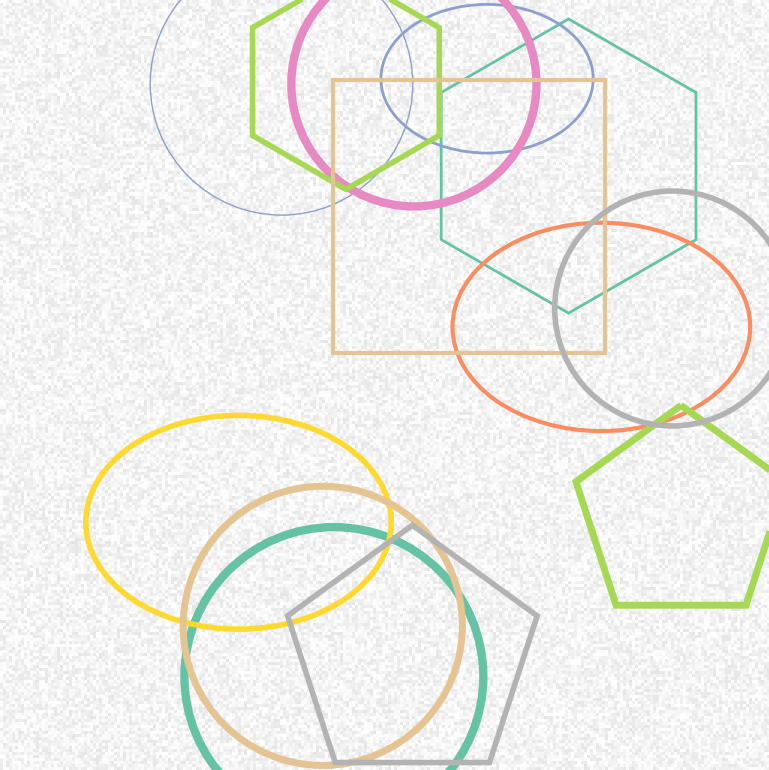[{"shape": "hexagon", "thickness": 1, "radius": 0.96, "center": [0.738, 0.784]}, {"shape": "circle", "thickness": 3, "radius": 0.97, "center": [0.434, 0.121]}, {"shape": "oval", "thickness": 1.5, "radius": 0.97, "center": [0.781, 0.575]}, {"shape": "oval", "thickness": 1, "radius": 0.69, "center": [0.633, 0.898]}, {"shape": "circle", "thickness": 0.5, "radius": 0.85, "center": [0.366, 0.891]}, {"shape": "circle", "thickness": 3, "radius": 0.8, "center": [0.538, 0.891]}, {"shape": "pentagon", "thickness": 2.5, "radius": 0.72, "center": [0.884, 0.33]}, {"shape": "hexagon", "thickness": 2, "radius": 0.7, "center": [0.449, 0.894]}, {"shape": "oval", "thickness": 2, "radius": 0.99, "center": [0.31, 0.322]}, {"shape": "circle", "thickness": 2.5, "radius": 0.91, "center": [0.419, 0.187]}, {"shape": "square", "thickness": 1.5, "radius": 0.88, "center": [0.609, 0.719]}, {"shape": "circle", "thickness": 2, "radius": 0.76, "center": [0.873, 0.599]}, {"shape": "pentagon", "thickness": 2, "radius": 0.85, "center": [0.536, 0.148]}]